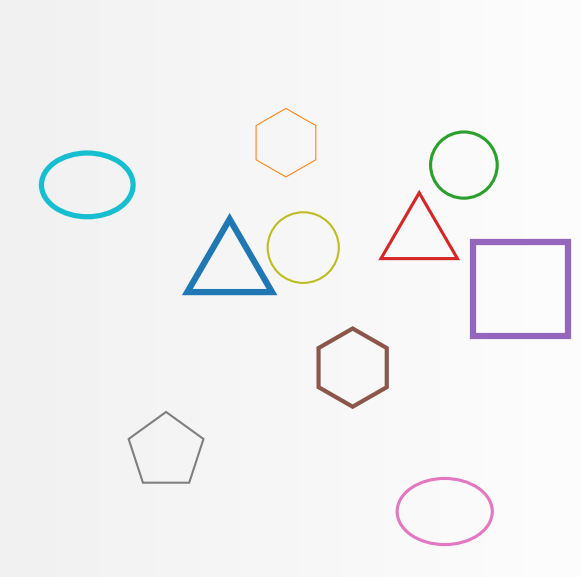[{"shape": "triangle", "thickness": 3, "radius": 0.42, "center": [0.395, 0.535]}, {"shape": "hexagon", "thickness": 0.5, "radius": 0.3, "center": [0.492, 0.752]}, {"shape": "circle", "thickness": 1.5, "radius": 0.29, "center": [0.798, 0.713]}, {"shape": "triangle", "thickness": 1.5, "radius": 0.38, "center": [0.721, 0.589]}, {"shape": "square", "thickness": 3, "radius": 0.41, "center": [0.895, 0.499]}, {"shape": "hexagon", "thickness": 2, "radius": 0.34, "center": [0.607, 0.363]}, {"shape": "oval", "thickness": 1.5, "radius": 0.41, "center": [0.765, 0.113]}, {"shape": "pentagon", "thickness": 1, "radius": 0.34, "center": [0.286, 0.218]}, {"shape": "circle", "thickness": 1, "radius": 0.31, "center": [0.522, 0.57]}, {"shape": "oval", "thickness": 2.5, "radius": 0.39, "center": [0.15, 0.679]}]